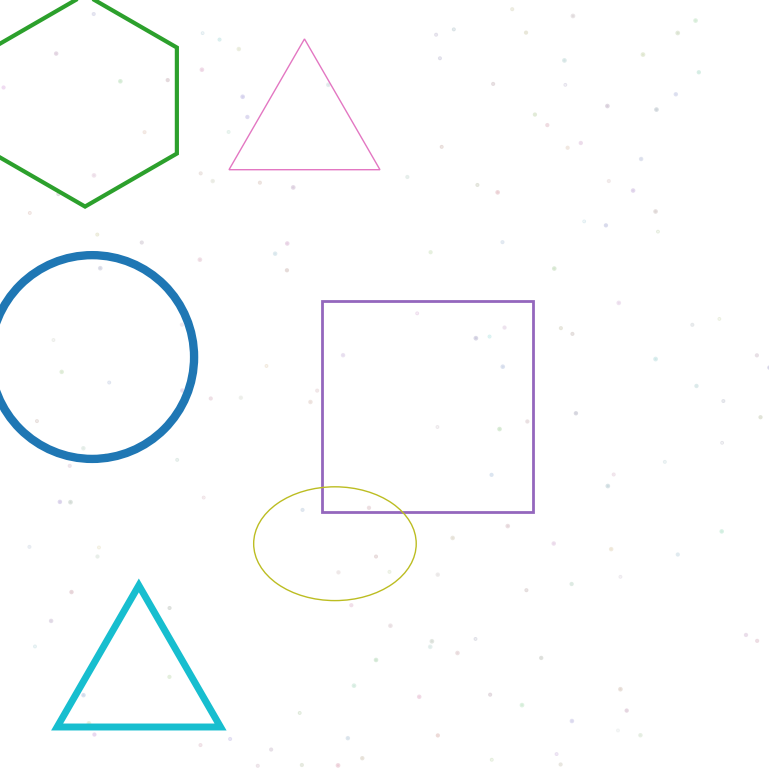[{"shape": "circle", "thickness": 3, "radius": 0.66, "center": [0.12, 0.536]}, {"shape": "hexagon", "thickness": 1.5, "radius": 0.69, "center": [0.11, 0.869]}, {"shape": "square", "thickness": 1, "radius": 0.69, "center": [0.556, 0.472]}, {"shape": "triangle", "thickness": 0.5, "radius": 0.57, "center": [0.395, 0.836]}, {"shape": "oval", "thickness": 0.5, "radius": 0.53, "center": [0.435, 0.294]}, {"shape": "triangle", "thickness": 2.5, "radius": 0.61, "center": [0.18, 0.117]}]